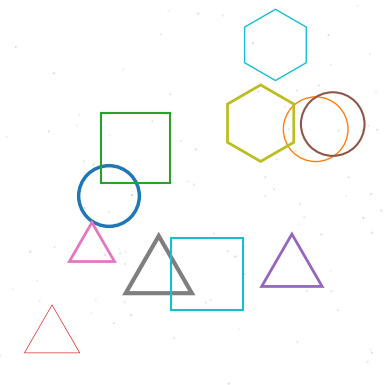[{"shape": "circle", "thickness": 2.5, "radius": 0.39, "center": [0.283, 0.491]}, {"shape": "circle", "thickness": 1, "radius": 0.42, "center": [0.82, 0.664]}, {"shape": "square", "thickness": 1.5, "radius": 0.45, "center": [0.352, 0.615]}, {"shape": "triangle", "thickness": 0.5, "radius": 0.41, "center": [0.135, 0.125]}, {"shape": "triangle", "thickness": 2, "radius": 0.45, "center": [0.758, 0.301]}, {"shape": "circle", "thickness": 1.5, "radius": 0.41, "center": [0.864, 0.678]}, {"shape": "triangle", "thickness": 2, "radius": 0.34, "center": [0.239, 0.355]}, {"shape": "triangle", "thickness": 3, "radius": 0.5, "center": [0.412, 0.288]}, {"shape": "hexagon", "thickness": 2, "radius": 0.5, "center": [0.677, 0.68]}, {"shape": "hexagon", "thickness": 1, "radius": 0.46, "center": [0.715, 0.883]}, {"shape": "square", "thickness": 1.5, "radius": 0.47, "center": [0.538, 0.287]}]